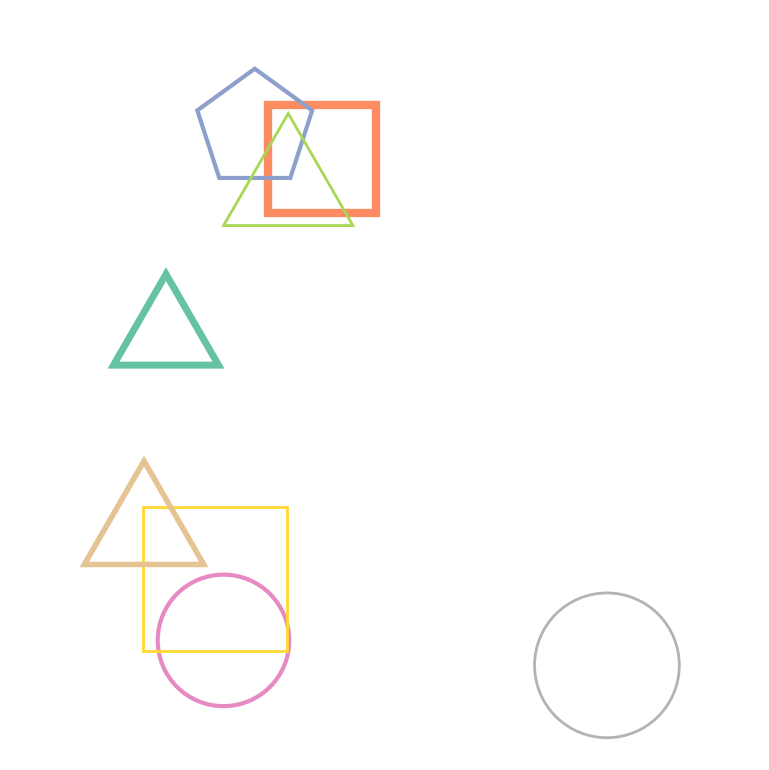[{"shape": "triangle", "thickness": 2.5, "radius": 0.39, "center": [0.216, 0.565]}, {"shape": "square", "thickness": 3, "radius": 0.35, "center": [0.419, 0.793]}, {"shape": "pentagon", "thickness": 1.5, "radius": 0.39, "center": [0.331, 0.832]}, {"shape": "circle", "thickness": 1.5, "radius": 0.43, "center": [0.29, 0.168]}, {"shape": "triangle", "thickness": 1, "radius": 0.49, "center": [0.374, 0.756]}, {"shape": "square", "thickness": 1, "radius": 0.47, "center": [0.279, 0.248]}, {"shape": "triangle", "thickness": 2, "radius": 0.45, "center": [0.187, 0.312]}, {"shape": "circle", "thickness": 1, "radius": 0.47, "center": [0.788, 0.136]}]